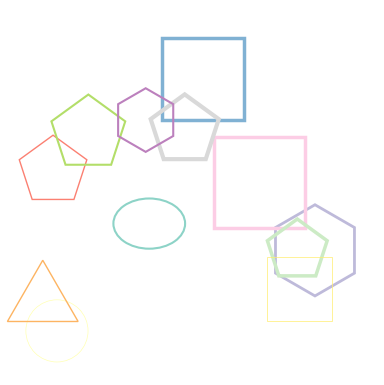[{"shape": "oval", "thickness": 1.5, "radius": 0.47, "center": [0.388, 0.419]}, {"shape": "circle", "thickness": 0.5, "radius": 0.4, "center": [0.148, 0.141]}, {"shape": "hexagon", "thickness": 2, "radius": 0.59, "center": [0.818, 0.35]}, {"shape": "pentagon", "thickness": 1, "radius": 0.46, "center": [0.138, 0.557]}, {"shape": "square", "thickness": 2.5, "radius": 0.53, "center": [0.527, 0.795]}, {"shape": "triangle", "thickness": 1, "radius": 0.53, "center": [0.111, 0.218]}, {"shape": "pentagon", "thickness": 1.5, "radius": 0.5, "center": [0.229, 0.654]}, {"shape": "square", "thickness": 2.5, "radius": 0.59, "center": [0.675, 0.526]}, {"shape": "pentagon", "thickness": 3, "radius": 0.46, "center": [0.48, 0.662]}, {"shape": "hexagon", "thickness": 1.5, "radius": 0.41, "center": [0.378, 0.688]}, {"shape": "pentagon", "thickness": 2.5, "radius": 0.41, "center": [0.772, 0.349]}, {"shape": "square", "thickness": 0.5, "radius": 0.42, "center": [0.778, 0.249]}]